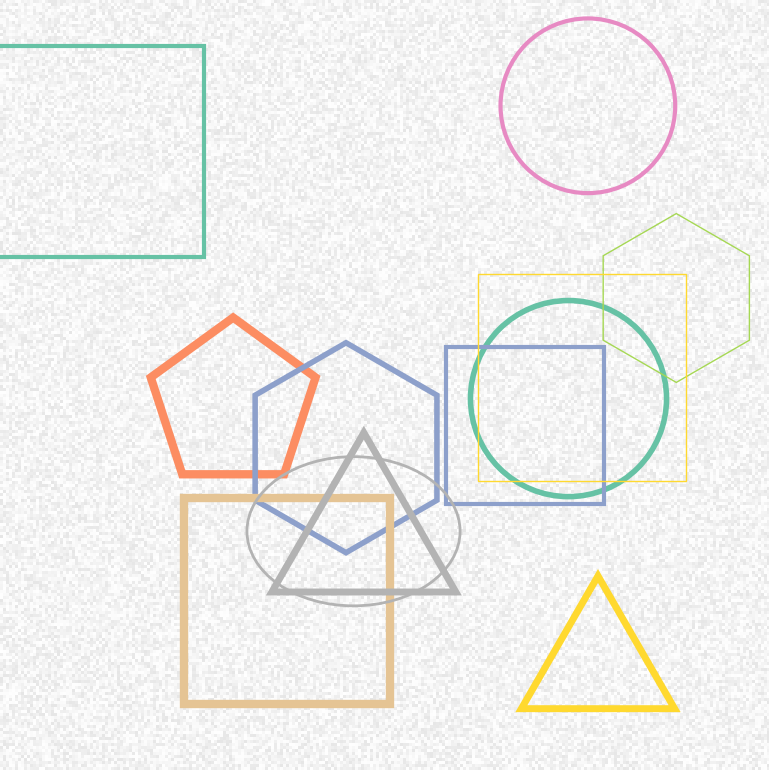[{"shape": "square", "thickness": 1.5, "radius": 0.69, "center": [0.128, 0.803]}, {"shape": "circle", "thickness": 2, "radius": 0.64, "center": [0.738, 0.482]}, {"shape": "pentagon", "thickness": 3, "radius": 0.56, "center": [0.303, 0.475]}, {"shape": "square", "thickness": 1.5, "radius": 0.51, "center": [0.682, 0.447]}, {"shape": "hexagon", "thickness": 2, "radius": 0.68, "center": [0.449, 0.419]}, {"shape": "circle", "thickness": 1.5, "radius": 0.57, "center": [0.763, 0.863]}, {"shape": "hexagon", "thickness": 0.5, "radius": 0.55, "center": [0.878, 0.613]}, {"shape": "square", "thickness": 0.5, "radius": 0.67, "center": [0.756, 0.51]}, {"shape": "triangle", "thickness": 2.5, "radius": 0.57, "center": [0.777, 0.137]}, {"shape": "square", "thickness": 3, "radius": 0.67, "center": [0.373, 0.219]}, {"shape": "oval", "thickness": 1, "radius": 0.69, "center": [0.459, 0.31]}, {"shape": "triangle", "thickness": 2.5, "radius": 0.69, "center": [0.473, 0.3]}]